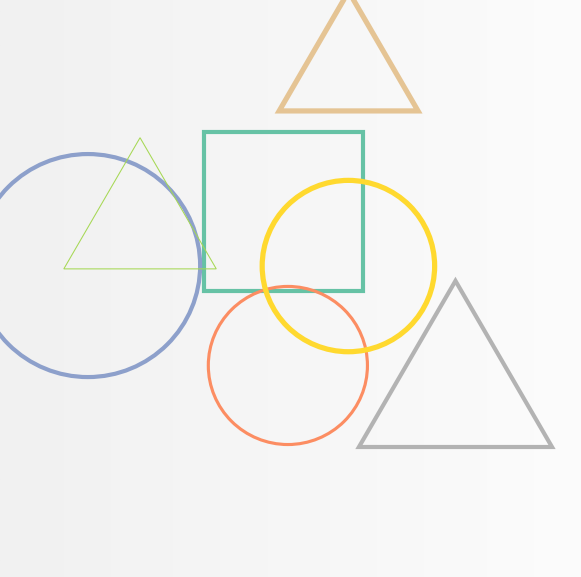[{"shape": "square", "thickness": 2, "radius": 0.69, "center": [0.487, 0.633]}, {"shape": "circle", "thickness": 1.5, "radius": 0.68, "center": [0.495, 0.366]}, {"shape": "circle", "thickness": 2, "radius": 0.97, "center": [0.151, 0.539]}, {"shape": "triangle", "thickness": 0.5, "radius": 0.76, "center": [0.241, 0.609]}, {"shape": "circle", "thickness": 2.5, "radius": 0.74, "center": [0.599, 0.538]}, {"shape": "triangle", "thickness": 2.5, "radius": 0.69, "center": [0.6, 0.876]}, {"shape": "triangle", "thickness": 2, "radius": 0.96, "center": [0.784, 0.321]}]